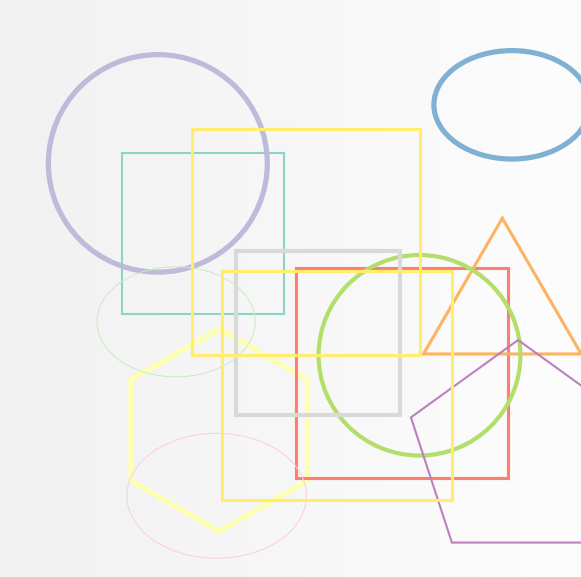[{"shape": "square", "thickness": 1, "radius": 0.7, "center": [0.35, 0.594]}, {"shape": "hexagon", "thickness": 2.5, "radius": 0.88, "center": [0.377, 0.254]}, {"shape": "circle", "thickness": 2.5, "radius": 0.94, "center": [0.272, 0.716]}, {"shape": "square", "thickness": 1.5, "radius": 0.91, "center": [0.692, 0.353]}, {"shape": "oval", "thickness": 2.5, "radius": 0.67, "center": [0.881, 0.818]}, {"shape": "triangle", "thickness": 1.5, "radius": 0.78, "center": [0.864, 0.465]}, {"shape": "circle", "thickness": 2, "radius": 0.87, "center": [0.722, 0.384]}, {"shape": "oval", "thickness": 0.5, "radius": 0.77, "center": [0.373, 0.141]}, {"shape": "square", "thickness": 2, "radius": 0.71, "center": [0.547, 0.423]}, {"shape": "pentagon", "thickness": 1, "radius": 0.97, "center": [0.891, 0.216]}, {"shape": "oval", "thickness": 0.5, "radius": 0.68, "center": [0.303, 0.442]}, {"shape": "square", "thickness": 1.5, "radius": 0.98, "center": [0.527, 0.58]}, {"shape": "square", "thickness": 1.5, "radius": 0.99, "center": [0.58, 0.332]}]